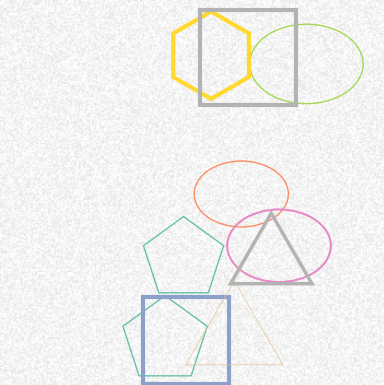[{"shape": "pentagon", "thickness": 1, "radius": 0.58, "center": [0.429, 0.117]}, {"shape": "pentagon", "thickness": 1, "radius": 0.55, "center": [0.477, 0.328]}, {"shape": "oval", "thickness": 1, "radius": 0.61, "center": [0.627, 0.496]}, {"shape": "square", "thickness": 3, "radius": 0.56, "center": [0.483, 0.116]}, {"shape": "oval", "thickness": 1.5, "radius": 0.67, "center": [0.725, 0.362]}, {"shape": "oval", "thickness": 1, "radius": 0.74, "center": [0.796, 0.834]}, {"shape": "hexagon", "thickness": 3, "radius": 0.57, "center": [0.548, 0.857]}, {"shape": "triangle", "thickness": 0.5, "radius": 0.73, "center": [0.609, 0.125]}, {"shape": "triangle", "thickness": 2.5, "radius": 0.61, "center": [0.704, 0.324]}, {"shape": "square", "thickness": 3, "radius": 0.62, "center": [0.644, 0.85]}]